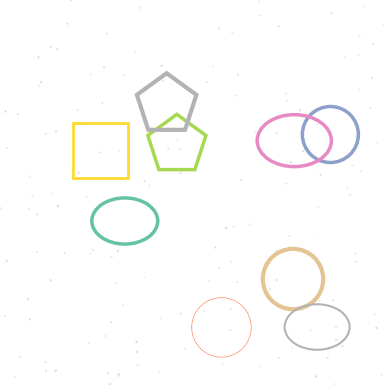[{"shape": "oval", "thickness": 2.5, "radius": 0.43, "center": [0.324, 0.426]}, {"shape": "circle", "thickness": 0.5, "radius": 0.39, "center": [0.575, 0.15]}, {"shape": "circle", "thickness": 2.5, "radius": 0.36, "center": [0.858, 0.651]}, {"shape": "oval", "thickness": 2.5, "radius": 0.48, "center": [0.764, 0.635]}, {"shape": "pentagon", "thickness": 2.5, "radius": 0.4, "center": [0.459, 0.624]}, {"shape": "square", "thickness": 2, "radius": 0.36, "center": [0.262, 0.609]}, {"shape": "circle", "thickness": 3, "radius": 0.39, "center": [0.761, 0.275]}, {"shape": "pentagon", "thickness": 3, "radius": 0.41, "center": [0.433, 0.729]}, {"shape": "oval", "thickness": 1.5, "radius": 0.42, "center": [0.824, 0.151]}]